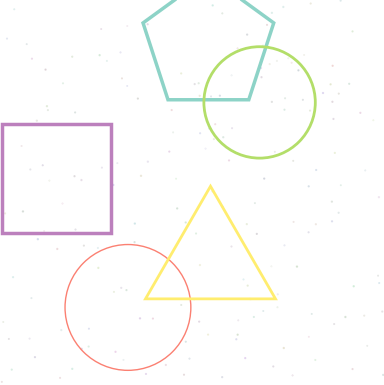[{"shape": "pentagon", "thickness": 2.5, "radius": 0.89, "center": [0.541, 0.885]}, {"shape": "circle", "thickness": 1, "radius": 0.82, "center": [0.332, 0.201]}, {"shape": "circle", "thickness": 2, "radius": 0.72, "center": [0.674, 0.734]}, {"shape": "square", "thickness": 2.5, "radius": 0.71, "center": [0.148, 0.536]}, {"shape": "triangle", "thickness": 2, "radius": 0.97, "center": [0.547, 0.321]}]